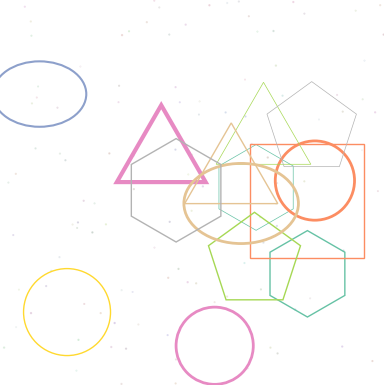[{"shape": "hexagon", "thickness": 0.5, "radius": 0.56, "center": [0.665, 0.513]}, {"shape": "hexagon", "thickness": 1, "radius": 0.56, "center": [0.799, 0.289]}, {"shape": "square", "thickness": 1, "radius": 0.74, "center": [0.797, 0.477]}, {"shape": "circle", "thickness": 2, "radius": 0.51, "center": [0.818, 0.531]}, {"shape": "oval", "thickness": 1.5, "radius": 0.61, "center": [0.103, 0.756]}, {"shape": "circle", "thickness": 2, "radius": 0.5, "center": [0.558, 0.102]}, {"shape": "triangle", "thickness": 3, "radius": 0.67, "center": [0.419, 0.594]}, {"shape": "triangle", "thickness": 0.5, "radius": 0.71, "center": [0.684, 0.644]}, {"shape": "pentagon", "thickness": 1, "radius": 0.63, "center": [0.661, 0.323]}, {"shape": "circle", "thickness": 1, "radius": 0.56, "center": [0.174, 0.189]}, {"shape": "triangle", "thickness": 1, "radius": 0.7, "center": [0.601, 0.541]}, {"shape": "oval", "thickness": 2, "radius": 0.74, "center": [0.626, 0.471]}, {"shape": "hexagon", "thickness": 1, "radius": 0.67, "center": [0.457, 0.506]}, {"shape": "pentagon", "thickness": 0.5, "radius": 0.61, "center": [0.81, 0.666]}]